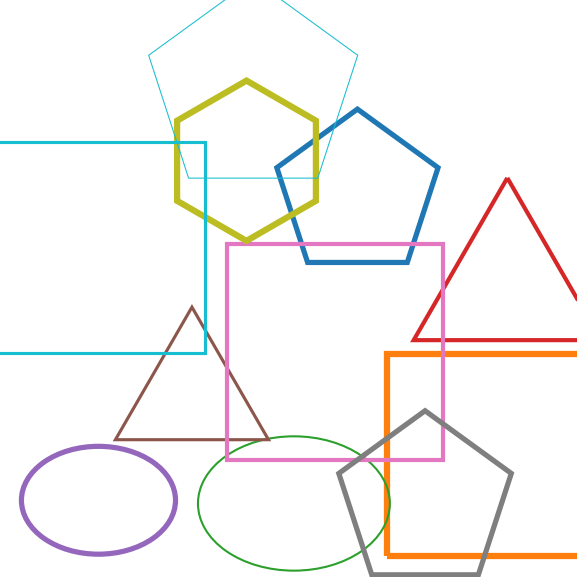[{"shape": "pentagon", "thickness": 2.5, "radius": 0.73, "center": [0.619, 0.663]}, {"shape": "square", "thickness": 3, "radius": 0.87, "center": [0.845, 0.211]}, {"shape": "oval", "thickness": 1, "radius": 0.83, "center": [0.509, 0.127]}, {"shape": "triangle", "thickness": 2, "radius": 0.94, "center": [0.878, 0.504]}, {"shape": "oval", "thickness": 2.5, "radius": 0.67, "center": [0.171, 0.133]}, {"shape": "triangle", "thickness": 1.5, "radius": 0.77, "center": [0.332, 0.314]}, {"shape": "square", "thickness": 2, "radius": 0.94, "center": [0.58, 0.389]}, {"shape": "pentagon", "thickness": 2.5, "radius": 0.79, "center": [0.736, 0.131]}, {"shape": "hexagon", "thickness": 3, "radius": 0.69, "center": [0.427, 0.721]}, {"shape": "pentagon", "thickness": 0.5, "radius": 0.95, "center": [0.438, 0.845]}, {"shape": "square", "thickness": 1.5, "radius": 0.91, "center": [0.172, 0.571]}]